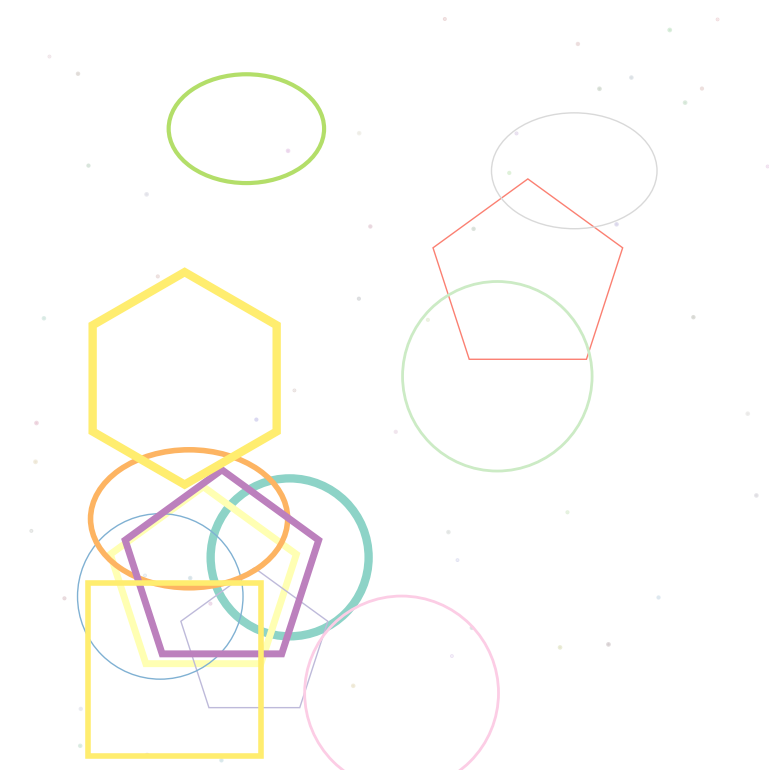[{"shape": "circle", "thickness": 3, "radius": 0.51, "center": [0.376, 0.276]}, {"shape": "pentagon", "thickness": 2.5, "radius": 0.64, "center": [0.264, 0.241]}, {"shape": "pentagon", "thickness": 0.5, "radius": 0.5, "center": [0.33, 0.162]}, {"shape": "pentagon", "thickness": 0.5, "radius": 0.65, "center": [0.686, 0.638]}, {"shape": "circle", "thickness": 0.5, "radius": 0.54, "center": [0.208, 0.225]}, {"shape": "oval", "thickness": 2, "radius": 0.64, "center": [0.246, 0.326]}, {"shape": "oval", "thickness": 1.5, "radius": 0.5, "center": [0.32, 0.833]}, {"shape": "circle", "thickness": 1, "radius": 0.63, "center": [0.522, 0.1]}, {"shape": "oval", "thickness": 0.5, "radius": 0.54, "center": [0.746, 0.778]}, {"shape": "pentagon", "thickness": 2.5, "radius": 0.66, "center": [0.288, 0.258]}, {"shape": "circle", "thickness": 1, "radius": 0.62, "center": [0.646, 0.511]}, {"shape": "square", "thickness": 2, "radius": 0.56, "center": [0.227, 0.131]}, {"shape": "hexagon", "thickness": 3, "radius": 0.69, "center": [0.24, 0.509]}]